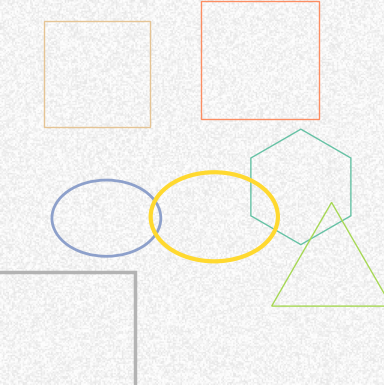[{"shape": "hexagon", "thickness": 1, "radius": 0.75, "center": [0.781, 0.515]}, {"shape": "square", "thickness": 1, "radius": 0.76, "center": [0.676, 0.843]}, {"shape": "oval", "thickness": 2, "radius": 0.71, "center": [0.276, 0.433]}, {"shape": "triangle", "thickness": 1, "radius": 0.9, "center": [0.861, 0.295]}, {"shape": "oval", "thickness": 3, "radius": 0.83, "center": [0.557, 0.437]}, {"shape": "square", "thickness": 1, "radius": 0.69, "center": [0.251, 0.807]}, {"shape": "square", "thickness": 2.5, "radius": 0.9, "center": [0.172, 0.114]}]